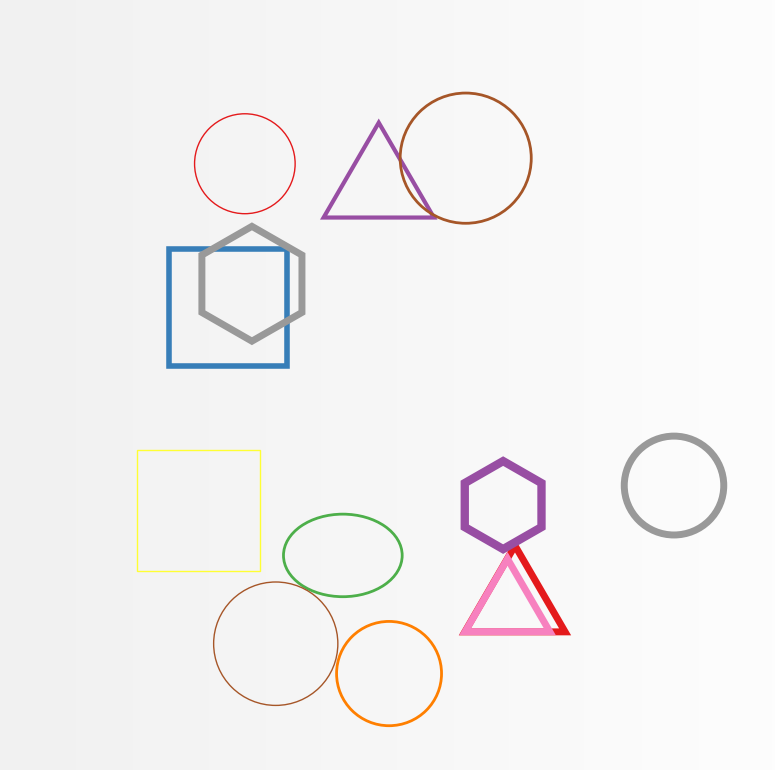[{"shape": "circle", "thickness": 0.5, "radius": 0.32, "center": [0.316, 0.787]}, {"shape": "triangle", "thickness": 2.5, "radius": 0.37, "center": [0.664, 0.217]}, {"shape": "square", "thickness": 2, "radius": 0.38, "center": [0.294, 0.601]}, {"shape": "oval", "thickness": 1, "radius": 0.38, "center": [0.442, 0.279]}, {"shape": "triangle", "thickness": 1.5, "radius": 0.41, "center": [0.489, 0.759]}, {"shape": "hexagon", "thickness": 3, "radius": 0.29, "center": [0.649, 0.344]}, {"shape": "circle", "thickness": 1, "radius": 0.34, "center": [0.502, 0.125]}, {"shape": "square", "thickness": 0.5, "radius": 0.4, "center": [0.256, 0.337]}, {"shape": "circle", "thickness": 1, "radius": 0.42, "center": [0.601, 0.795]}, {"shape": "circle", "thickness": 0.5, "radius": 0.4, "center": [0.356, 0.164]}, {"shape": "triangle", "thickness": 2.5, "radius": 0.32, "center": [0.655, 0.211]}, {"shape": "hexagon", "thickness": 2.5, "radius": 0.37, "center": [0.325, 0.631]}, {"shape": "circle", "thickness": 2.5, "radius": 0.32, "center": [0.87, 0.369]}]